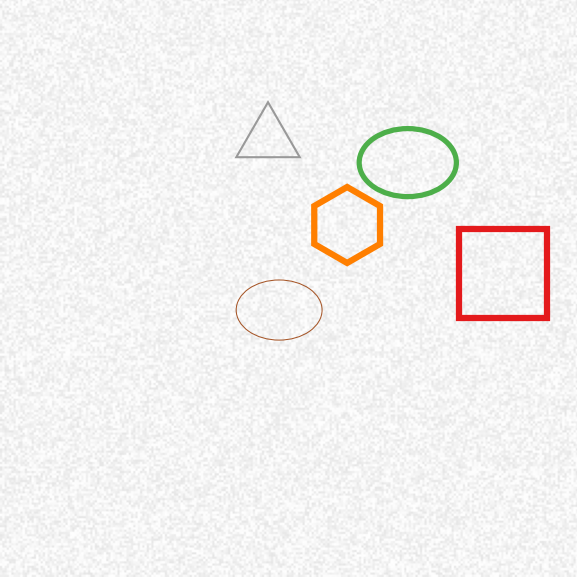[{"shape": "square", "thickness": 3, "radius": 0.38, "center": [0.871, 0.525]}, {"shape": "oval", "thickness": 2.5, "radius": 0.42, "center": [0.706, 0.718]}, {"shape": "hexagon", "thickness": 3, "radius": 0.33, "center": [0.601, 0.61]}, {"shape": "oval", "thickness": 0.5, "radius": 0.37, "center": [0.483, 0.462]}, {"shape": "triangle", "thickness": 1, "radius": 0.32, "center": [0.464, 0.759]}]